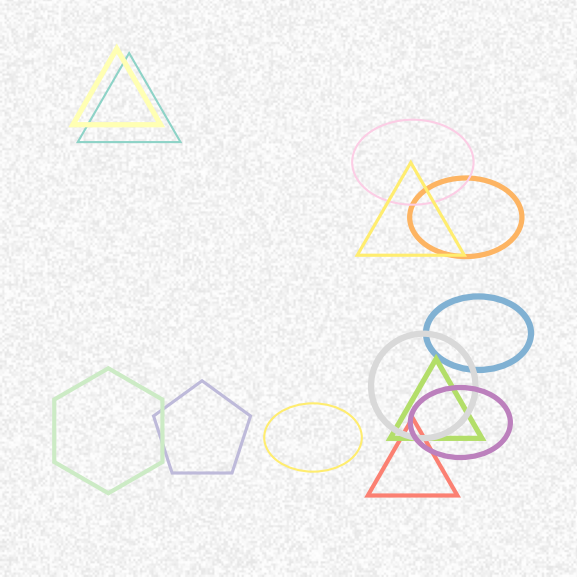[{"shape": "triangle", "thickness": 1, "radius": 0.51, "center": [0.224, 0.804]}, {"shape": "triangle", "thickness": 2.5, "radius": 0.44, "center": [0.202, 0.827]}, {"shape": "pentagon", "thickness": 1.5, "radius": 0.44, "center": [0.35, 0.251]}, {"shape": "triangle", "thickness": 2, "radius": 0.45, "center": [0.714, 0.186]}, {"shape": "oval", "thickness": 3, "radius": 0.45, "center": [0.829, 0.422]}, {"shape": "oval", "thickness": 2.5, "radius": 0.49, "center": [0.807, 0.623]}, {"shape": "triangle", "thickness": 2.5, "radius": 0.46, "center": [0.755, 0.286]}, {"shape": "oval", "thickness": 1, "radius": 0.53, "center": [0.715, 0.718]}, {"shape": "circle", "thickness": 3, "radius": 0.45, "center": [0.733, 0.331]}, {"shape": "oval", "thickness": 2.5, "radius": 0.43, "center": [0.797, 0.268]}, {"shape": "hexagon", "thickness": 2, "radius": 0.54, "center": [0.188, 0.253]}, {"shape": "oval", "thickness": 1, "radius": 0.42, "center": [0.542, 0.242]}, {"shape": "triangle", "thickness": 1.5, "radius": 0.54, "center": [0.711, 0.611]}]